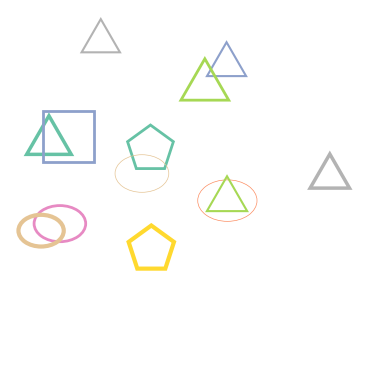[{"shape": "triangle", "thickness": 2.5, "radius": 0.33, "center": [0.127, 0.632]}, {"shape": "pentagon", "thickness": 2, "radius": 0.31, "center": [0.391, 0.613]}, {"shape": "oval", "thickness": 0.5, "radius": 0.38, "center": [0.591, 0.479]}, {"shape": "triangle", "thickness": 1.5, "radius": 0.29, "center": [0.588, 0.832]}, {"shape": "square", "thickness": 2, "radius": 0.33, "center": [0.178, 0.645]}, {"shape": "oval", "thickness": 2, "radius": 0.34, "center": [0.156, 0.419]}, {"shape": "triangle", "thickness": 2, "radius": 0.36, "center": [0.532, 0.776]}, {"shape": "triangle", "thickness": 1.5, "radius": 0.3, "center": [0.59, 0.482]}, {"shape": "pentagon", "thickness": 3, "radius": 0.31, "center": [0.393, 0.352]}, {"shape": "oval", "thickness": 3, "radius": 0.29, "center": [0.107, 0.401]}, {"shape": "oval", "thickness": 0.5, "radius": 0.35, "center": [0.369, 0.549]}, {"shape": "triangle", "thickness": 2.5, "radius": 0.3, "center": [0.857, 0.541]}, {"shape": "triangle", "thickness": 1.5, "radius": 0.29, "center": [0.262, 0.893]}]